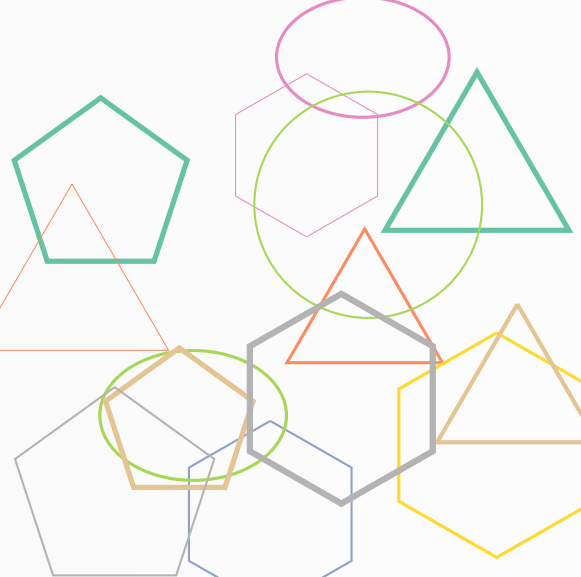[{"shape": "pentagon", "thickness": 2.5, "radius": 0.78, "center": [0.173, 0.673]}, {"shape": "triangle", "thickness": 2.5, "radius": 0.91, "center": [0.821, 0.692]}, {"shape": "triangle", "thickness": 1.5, "radius": 0.77, "center": [0.627, 0.448]}, {"shape": "triangle", "thickness": 0.5, "radius": 0.96, "center": [0.124, 0.489]}, {"shape": "hexagon", "thickness": 1, "radius": 0.81, "center": [0.465, 0.109]}, {"shape": "oval", "thickness": 1.5, "radius": 0.74, "center": [0.624, 0.9]}, {"shape": "hexagon", "thickness": 0.5, "radius": 0.71, "center": [0.527, 0.73]}, {"shape": "oval", "thickness": 1.5, "radius": 0.8, "center": [0.332, 0.28]}, {"shape": "circle", "thickness": 1, "radius": 0.98, "center": [0.633, 0.645]}, {"shape": "hexagon", "thickness": 1.5, "radius": 0.97, "center": [0.855, 0.228]}, {"shape": "triangle", "thickness": 2, "radius": 0.8, "center": [0.89, 0.313]}, {"shape": "pentagon", "thickness": 2.5, "radius": 0.67, "center": [0.308, 0.263]}, {"shape": "pentagon", "thickness": 1, "radius": 0.9, "center": [0.197, 0.149]}, {"shape": "hexagon", "thickness": 3, "radius": 0.91, "center": [0.587, 0.309]}]